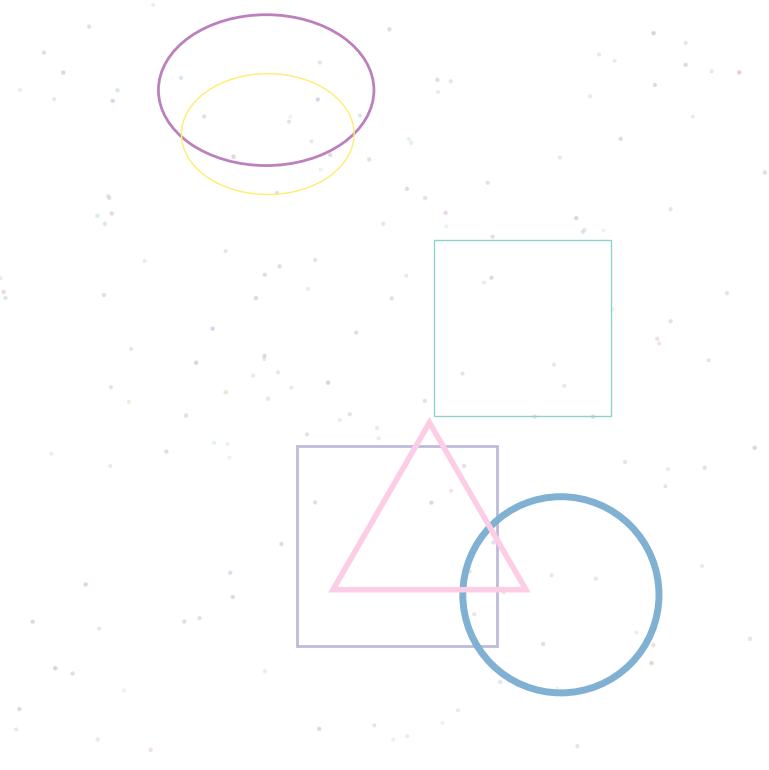[{"shape": "square", "thickness": 0.5, "radius": 0.57, "center": [0.678, 0.574]}, {"shape": "square", "thickness": 1, "radius": 0.65, "center": [0.516, 0.291]}, {"shape": "circle", "thickness": 2.5, "radius": 0.64, "center": [0.728, 0.228]}, {"shape": "triangle", "thickness": 2, "radius": 0.72, "center": [0.558, 0.307]}, {"shape": "oval", "thickness": 1, "radius": 0.7, "center": [0.346, 0.883]}, {"shape": "oval", "thickness": 0.5, "radius": 0.56, "center": [0.348, 0.826]}]